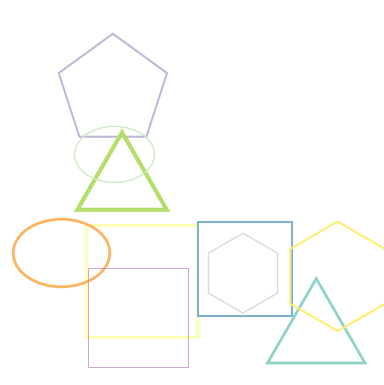[{"shape": "triangle", "thickness": 2, "radius": 0.73, "center": [0.821, 0.13]}, {"shape": "square", "thickness": 2, "radius": 0.72, "center": [0.368, 0.27]}, {"shape": "pentagon", "thickness": 1.5, "radius": 0.74, "center": [0.293, 0.764]}, {"shape": "square", "thickness": 1.5, "radius": 0.61, "center": [0.637, 0.302]}, {"shape": "oval", "thickness": 2, "radius": 0.63, "center": [0.16, 0.343]}, {"shape": "triangle", "thickness": 3, "radius": 0.67, "center": [0.317, 0.522]}, {"shape": "hexagon", "thickness": 1, "radius": 0.52, "center": [0.631, 0.291]}, {"shape": "square", "thickness": 0.5, "radius": 0.65, "center": [0.359, 0.176]}, {"shape": "oval", "thickness": 1, "radius": 0.52, "center": [0.297, 0.599]}, {"shape": "hexagon", "thickness": 1.5, "radius": 0.71, "center": [0.877, 0.282]}]